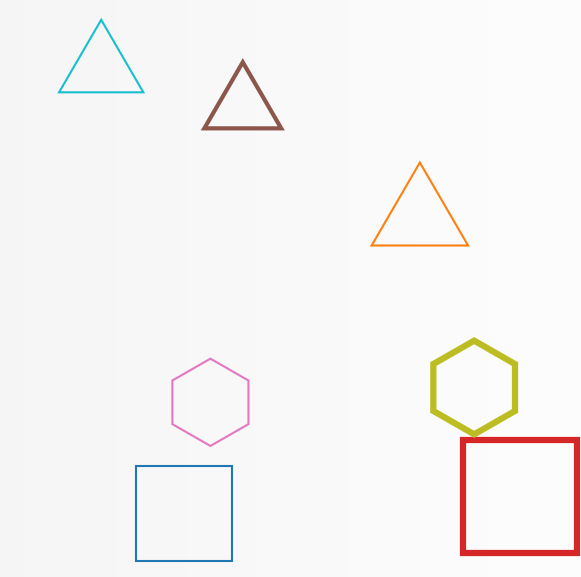[{"shape": "square", "thickness": 1, "radius": 0.41, "center": [0.317, 0.109]}, {"shape": "triangle", "thickness": 1, "radius": 0.48, "center": [0.722, 0.622]}, {"shape": "square", "thickness": 3, "radius": 0.49, "center": [0.895, 0.139]}, {"shape": "triangle", "thickness": 2, "radius": 0.38, "center": [0.418, 0.815]}, {"shape": "hexagon", "thickness": 1, "radius": 0.38, "center": [0.362, 0.302]}, {"shape": "hexagon", "thickness": 3, "radius": 0.41, "center": [0.816, 0.328]}, {"shape": "triangle", "thickness": 1, "radius": 0.42, "center": [0.174, 0.881]}]